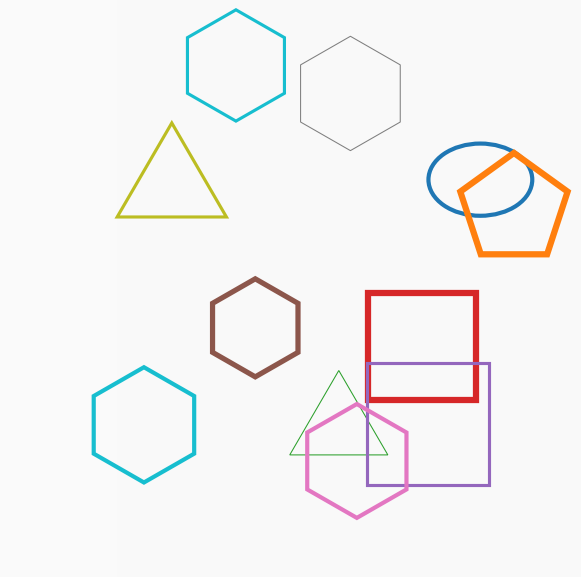[{"shape": "oval", "thickness": 2, "radius": 0.45, "center": [0.826, 0.688]}, {"shape": "pentagon", "thickness": 3, "radius": 0.49, "center": [0.884, 0.637]}, {"shape": "triangle", "thickness": 0.5, "radius": 0.49, "center": [0.583, 0.26]}, {"shape": "square", "thickness": 3, "radius": 0.46, "center": [0.726, 0.399]}, {"shape": "square", "thickness": 1.5, "radius": 0.52, "center": [0.736, 0.265]}, {"shape": "hexagon", "thickness": 2.5, "radius": 0.42, "center": [0.439, 0.431]}, {"shape": "hexagon", "thickness": 2, "radius": 0.49, "center": [0.614, 0.201]}, {"shape": "hexagon", "thickness": 0.5, "radius": 0.49, "center": [0.603, 0.837]}, {"shape": "triangle", "thickness": 1.5, "radius": 0.54, "center": [0.296, 0.678]}, {"shape": "hexagon", "thickness": 1.5, "radius": 0.48, "center": [0.406, 0.886]}, {"shape": "hexagon", "thickness": 2, "radius": 0.5, "center": [0.248, 0.263]}]